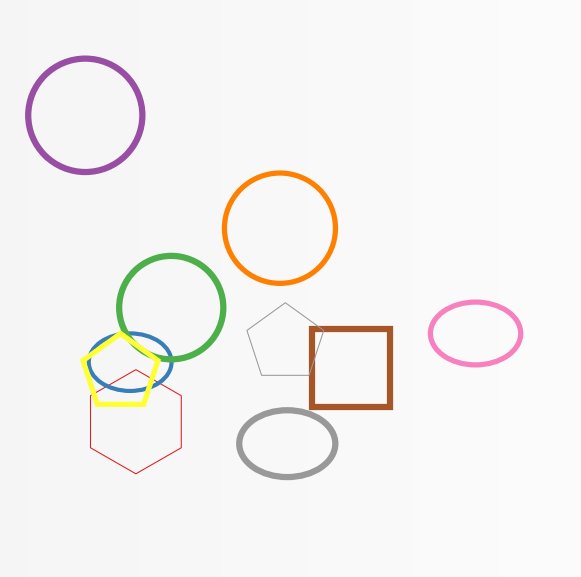[{"shape": "hexagon", "thickness": 0.5, "radius": 0.45, "center": [0.234, 0.269]}, {"shape": "oval", "thickness": 2, "radius": 0.36, "center": [0.224, 0.372]}, {"shape": "circle", "thickness": 3, "radius": 0.45, "center": [0.295, 0.466]}, {"shape": "circle", "thickness": 3, "radius": 0.49, "center": [0.147, 0.799]}, {"shape": "circle", "thickness": 2.5, "radius": 0.48, "center": [0.482, 0.604]}, {"shape": "pentagon", "thickness": 2.5, "radius": 0.34, "center": [0.207, 0.354]}, {"shape": "square", "thickness": 3, "radius": 0.34, "center": [0.604, 0.361]}, {"shape": "oval", "thickness": 2.5, "radius": 0.39, "center": [0.818, 0.422]}, {"shape": "pentagon", "thickness": 0.5, "radius": 0.35, "center": [0.491, 0.405]}, {"shape": "oval", "thickness": 3, "radius": 0.41, "center": [0.494, 0.231]}]